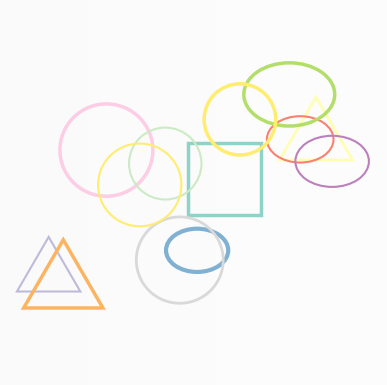[{"shape": "square", "thickness": 2.5, "radius": 0.47, "center": [0.58, 0.535]}, {"shape": "triangle", "thickness": 2, "radius": 0.54, "center": [0.816, 0.639]}, {"shape": "triangle", "thickness": 1.5, "radius": 0.47, "center": [0.126, 0.29]}, {"shape": "oval", "thickness": 1.5, "radius": 0.43, "center": [0.775, 0.638]}, {"shape": "oval", "thickness": 3, "radius": 0.4, "center": [0.509, 0.35]}, {"shape": "triangle", "thickness": 2.5, "radius": 0.59, "center": [0.163, 0.259]}, {"shape": "oval", "thickness": 2.5, "radius": 0.59, "center": [0.746, 0.755]}, {"shape": "circle", "thickness": 2.5, "radius": 0.6, "center": [0.275, 0.61]}, {"shape": "circle", "thickness": 2, "radius": 0.56, "center": [0.464, 0.324]}, {"shape": "oval", "thickness": 1.5, "radius": 0.47, "center": [0.857, 0.581]}, {"shape": "circle", "thickness": 1.5, "radius": 0.47, "center": [0.426, 0.575]}, {"shape": "circle", "thickness": 2.5, "radius": 0.46, "center": [0.619, 0.69]}, {"shape": "circle", "thickness": 1.5, "radius": 0.54, "center": [0.361, 0.52]}]